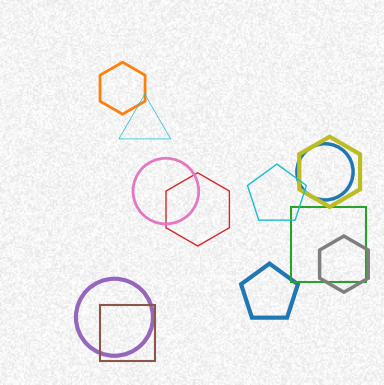[{"shape": "pentagon", "thickness": 3, "radius": 0.39, "center": [0.7, 0.238]}, {"shape": "circle", "thickness": 2.5, "radius": 0.36, "center": [0.844, 0.554]}, {"shape": "hexagon", "thickness": 2, "radius": 0.34, "center": [0.318, 0.771]}, {"shape": "square", "thickness": 1.5, "radius": 0.49, "center": [0.853, 0.365]}, {"shape": "hexagon", "thickness": 1, "radius": 0.48, "center": [0.514, 0.456]}, {"shape": "circle", "thickness": 3, "radius": 0.5, "center": [0.297, 0.176]}, {"shape": "square", "thickness": 1.5, "radius": 0.36, "center": [0.332, 0.135]}, {"shape": "circle", "thickness": 2, "radius": 0.43, "center": [0.431, 0.504]}, {"shape": "hexagon", "thickness": 2.5, "radius": 0.36, "center": [0.893, 0.314]}, {"shape": "hexagon", "thickness": 3, "radius": 0.46, "center": [0.856, 0.554]}, {"shape": "triangle", "thickness": 0.5, "radius": 0.39, "center": [0.376, 0.678]}, {"shape": "pentagon", "thickness": 1, "radius": 0.4, "center": [0.719, 0.493]}]